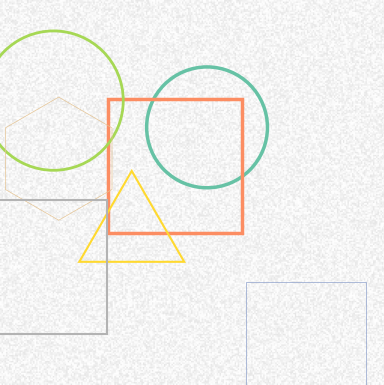[{"shape": "circle", "thickness": 2.5, "radius": 0.78, "center": [0.538, 0.669]}, {"shape": "square", "thickness": 2.5, "radius": 0.87, "center": [0.455, 0.57]}, {"shape": "square", "thickness": 0.5, "radius": 0.78, "center": [0.794, 0.111]}, {"shape": "circle", "thickness": 2, "radius": 0.9, "center": [0.139, 0.739]}, {"shape": "triangle", "thickness": 1.5, "radius": 0.79, "center": [0.342, 0.399]}, {"shape": "hexagon", "thickness": 0.5, "radius": 0.8, "center": [0.152, 0.588]}, {"shape": "square", "thickness": 1.5, "radius": 0.87, "center": [0.103, 0.306]}]